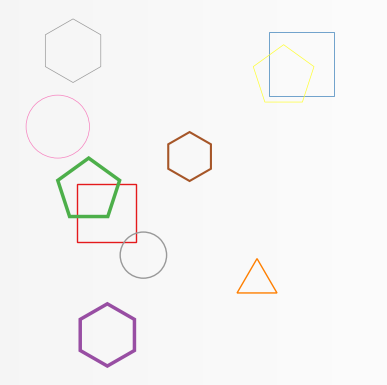[{"shape": "square", "thickness": 1, "radius": 0.38, "center": [0.276, 0.447]}, {"shape": "square", "thickness": 0.5, "radius": 0.41, "center": [0.778, 0.833]}, {"shape": "pentagon", "thickness": 2.5, "radius": 0.42, "center": [0.229, 0.505]}, {"shape": "hexagon", "thickness": 2.5, "radius": 0.4, "center": [0.277, 0.13]}, {"shape": "triangle", "thickness": 1, "radius": 0.3, "center": [0.663, 0.269]}, {"shape": "pentagon", "thickness": 0.5, "radius": 0.41, "center": [0.732, 0.802]}, {"shape": "hexagon", "thickness": 1.5, "radius": 0.32, "center": [0.489, 0.593]}, {"shape": "circle", "thickness": 0.5, "radius": 0.41, "center": [0.149, 0.671]}, {"shape": "hexagon", "thickness": 0.5, "radius": 0.41, "center": [0.189, 0.868]}, {"shape": "circle", "thickness": 1, "radius": 0.3, "center": [0.37, 0.337]}]